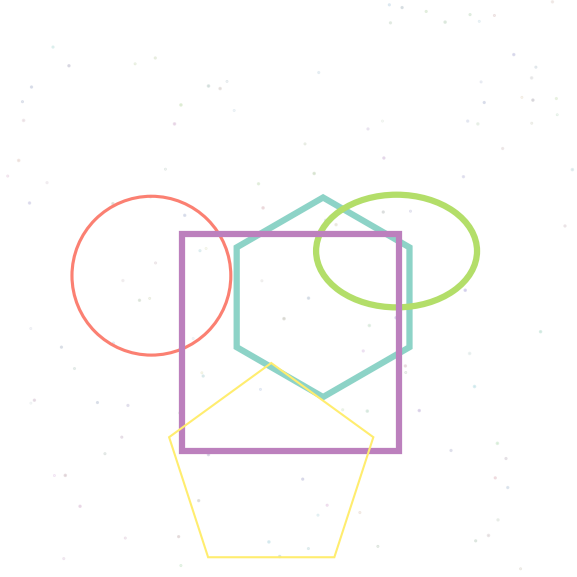[{"shape": "hexagon", "thickness": 3, "radius": 0.86, "center": [0.559, 0.484]}, {"shape": "circle", "thickness": 1.5, "radius": 0.69, "center": [0.262, 0.522]}, {"shape": "oval", "thickness": 3, "radius": 0.7, "center": [0.687, 0.564]}, {"shape": "square", "thickness": 3, "radius": 0.94, "center": [0.503, 0.406]}, {"shape": "pentagon", "thickness": 1, "radius": 0.93, "center": [0.47, 0.185]}]